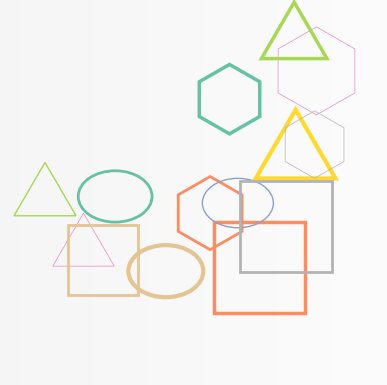[{"shape": "oval", "thickness": 2, "radius": 0.48, "center": [0.297, 0.49]}, {"shape": "hexagon", "thickness": 2.5, "radius": 0.45, "center": [0.592, 0.742]}, {"shape": "square", "thickness": 2.5, "radius": 0.59, "center": [0.669, 0.305]}, {"shape": "hexagon", "thickness": 2, "radius": 0.48, "center": [0.542, 0.446]}, {"shape": "oval", "thickness": 1, "radius": 0.46, "center": [0.614, 0.473]}, {"shape": "triangle", "thickness": 0.5, "radius": 0.46, "center": [0.215, 0.355]}, {"shape": "hexagon", "thickness": 0.5, "radius": 0.57, "center": [0.817, 0.816]}, {"shape": "triangle", "thickness": 2.5, "radius": 0.49, "center": [0.759, 0.897]}, {"shape": "triangle", "thickness": 1, "radius": 0.46, "center": [0.116, 0.486]}, {"shape": "triangle", "thickness": 3, "radius": 0.59, "center": [0.763, 0.596]}, {"shape": "oval", "thickness": 3, "radius": 0.48, "center": [0.428, 0.296]}, {"shape": "square", "thickness": 2, "radius": 0.45, "center": [0.266, 0.325]}, {"shape": "square", "thickness": 2, "radius": 0.59, "center": [0.738, 0.411]}, {"shape": "hexagon", "thickness": 0.5, "radius": 0.44, "center": [0.812, 0.624]}]